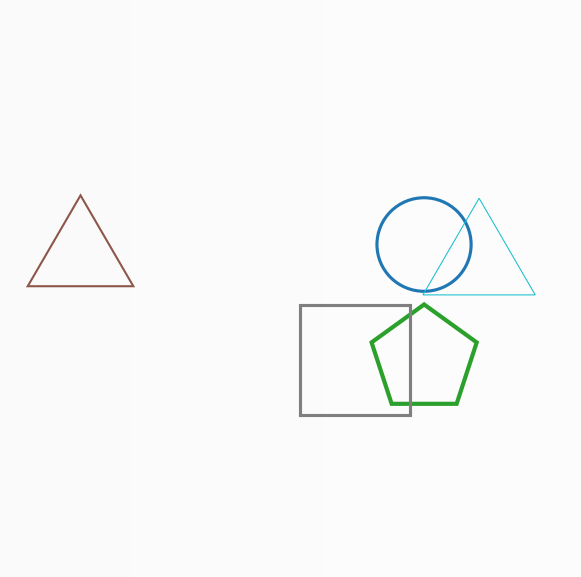[{"shape": "circle", "thickness": 1.5, "radius": 0.4, "center": [0.73, 0.576]}, {"shape": "pentagon", "thickness": 2, "radius": 0.48, "center": [0.73, 0.377]}, {"shape": "triangle", "thickness": 1, "radius": 0.52, "center": [0.139, 0.556]}, {"shape": "square", "thickness": 1.5, "radius": 0.47, "center": [0.61, 0.376]}, {"shape": "triangle", "thickness": 0.5, "radius": 0.56, "center": [0.824, 0.544]}]